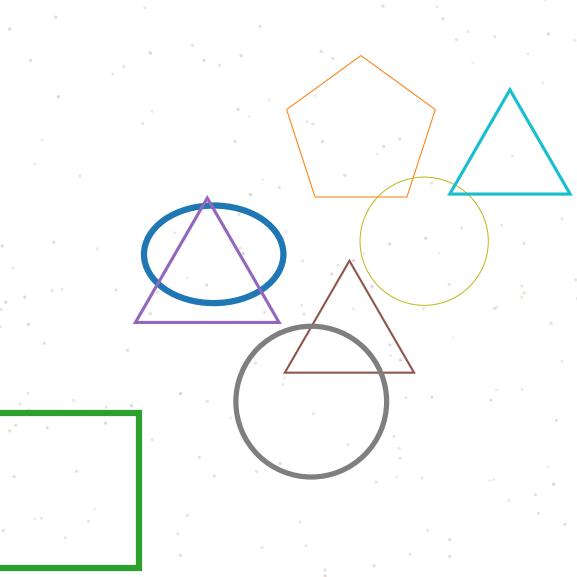[{"shape": "oval", "thickness": 3, "radius": 0.6, "center": [0.37, 0.559]}, {"shape": "pentagon", "thickness": 0.5, "radius": 0.68, "center": [0.625, 0.768]}, {"shape": "square", "thickness": 3, "radius": 0.67, "center": [0.107, 0.15]}, {"shape": "triangle", "thickness": 1.5, "radius": 0.72, "center": [0.359, 0.513]}, {"shape": "triangle", "thickness": 1, "radius": 0.65, "center": [0.605, 0.418]}, {"shape": "circle", "thickness": 2.5, "radius": 0.65, "center": [0.539, 0.304]}, {"shape": "circle", "thickness": 0.5, "radius": 0.56, "center": [0.735, 0.581]}, {"shape": "triangle", "thickness": 1.5, "radius": 0.6, "center": [0.883, 0.723]}]